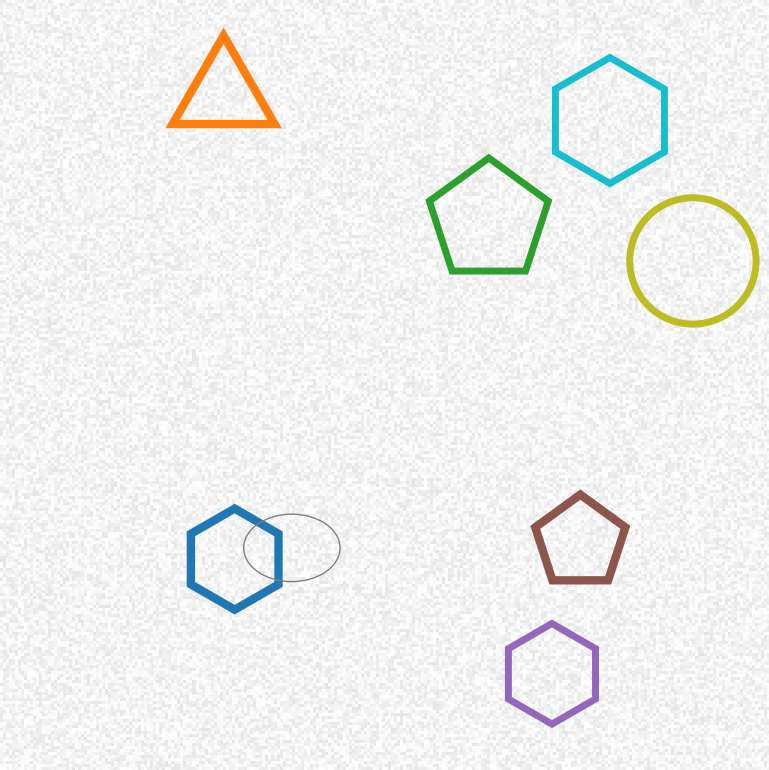[{"shape": "hexagon", "thickness": 3, "radius": 0.33, "center": [0.305, 0.274]}, {"shape": "triangle", "thickness": 3, "radius": 0.38, "center": [0.29, 0.877]}, {"shape": "pentagon", "thickness": 2.5, "radius": 0.41, "center": [0.635, 0.714]}, {"shape": "hexagon", "thickness": 2.5, "radius": 0.33, "center": [0.717, 0.125]}, {"shape": "pentagon", "thickness": 3, "radius": 0.31, "center": [0.754, 0.296]}, {"shape": "oval", "thickness": 0.5, "radius": 0.31, "center": [0.379, 0.288]}, {"shape": "circle", "thickness": 2.5, "radius": 0.41, "center": [0.9, 0.661]}, {"shape": "hexagon", "thickness": 2.5, "radius": 0.41, "center": [0.792, 0.843]}]